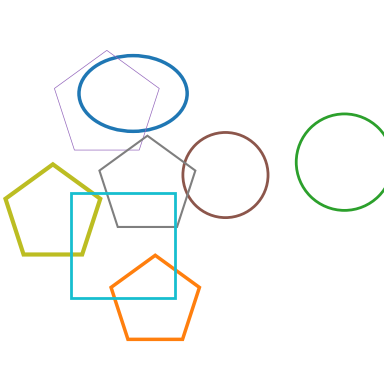[{"shape": "oval", "thickness": 2.5, "radius": 0.7, "center": [0.346, 0.757]}, {"shape": "pentagon", "thickness": 2.5, "radius": 0.6, "center": [0.403, 0.216]}, {"shape": "circle", "thickness": 2, "radius": 0.63, "center": [0.895, 0.579]}, {"shape": "pentagon", "thickness": 0.5, "radius": 0.72, "center": [0.277, 0.726]}, {"shape": "circle", "thickness": 2, "radius": 0.55, "center": [0.586, 0.545]}, {"shape": "pentagon", "thickness": 1.5, "radius": 0.65, "center": [0.383, 0.516]}, {"shape": "pentagon", "thickness": 3, "radius": 0.65, "center": [0.137, 0.444]}, {"shape": "square", "thickness": 2, "radius": 0.68, "center": [0.32, 0.362]}]